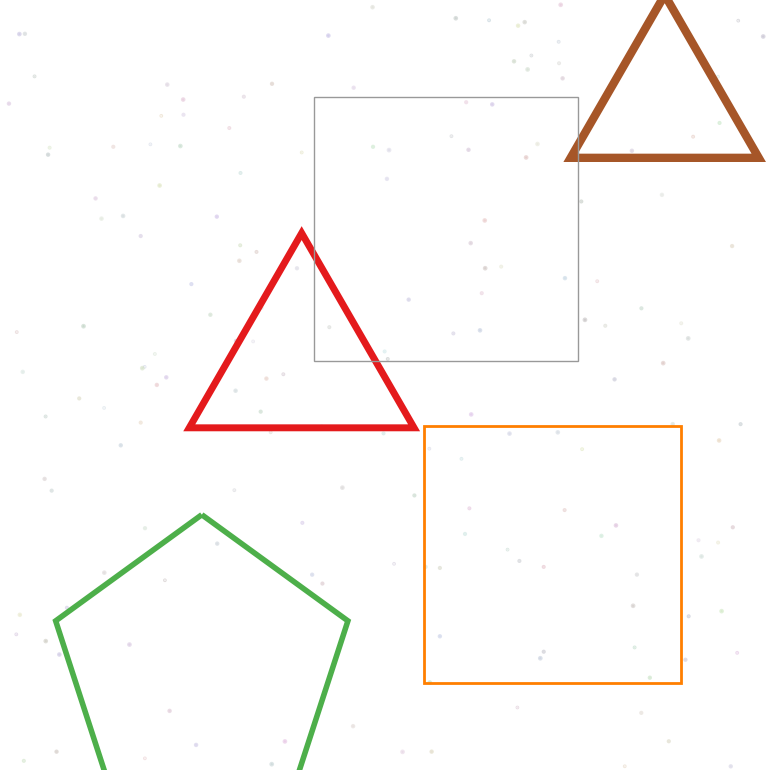[{"shape": "triangle", "thickness": 2.5, "radius": 0.84, "center": [0.392, 0.529]}, {"shape": "pentagon", "thickness": 2, "radius": 1.0, "center": [0.262, 0.132]}, {"shape": "square", "thickness": 1, "radius": 0.83, "center": [0.718, 0.28]}, {"shape": "triangle", "thickness": 3, "radius": 0.71, "center": [0.863, 0.866]}, {"shape": "square", "thickness": 0.5, "radius": 0.86, "center": [0.579, 0.703]}]